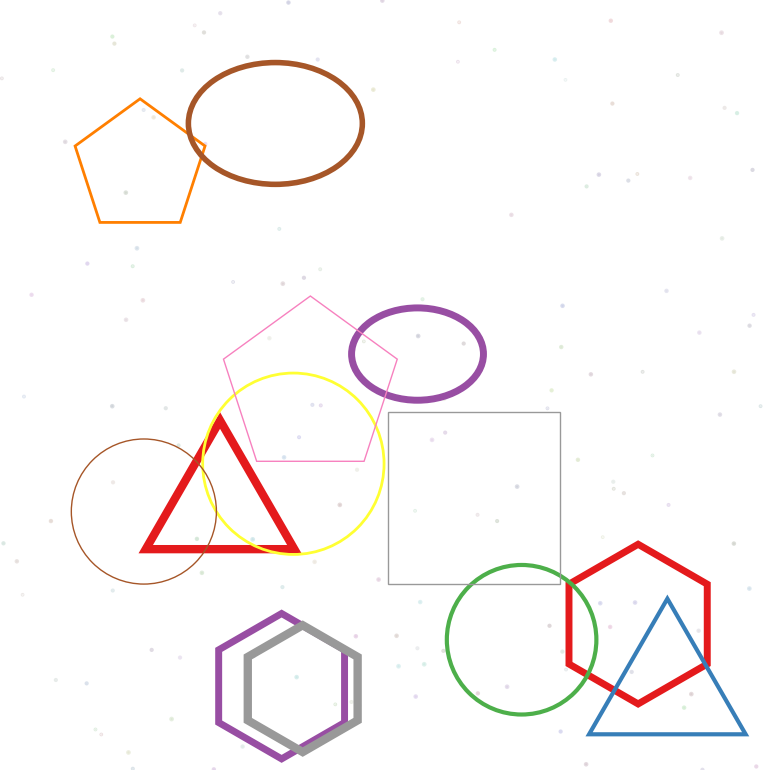[{"shape": "hexagon", "thickness": 2.5, "radius": 0.52, "center": [0.829, 0.189]}, {"shape": "triangle", "thickness": 3, "radius": 0.56, "center": [0.286, 0.343]}, {"shape": "triangle", "thickness": 1.5, "radius": 0.59, "center": [0.867, 0.105]}, {"shape": "circle", "thickness": 1.5, "radius": 0.49, "center": [0.677, 0.169]}, {"shape": "hexagon", "thickness": 2.5, "radius": 0.47, "center": [0.366, 0.109]}, {"shape": "oval", "thickness": 2.5, "radius": 0.43, "center": [0.542, 0.54]}, {"shape": "pentagon", "thickness": 1, "radius": 0.44, "center": [0.182, 0.783]}, {"shape": "circle", "thickness": 1, "radius": 0.59, "center": [0.381, 0.398]}, {"shape": "circle", "thickness": 0.5, "radius": 0.47, "center": [0.187, 0.336]}, {"shape": "oval", "thickness": 2, "radius": 0.56, "center": [0.358, 0.84]}, {"shape": "pentagon", "thickness": 0.5, "radius": 0.59, "center": [0.403, 0.497]}, {"shape": "square", "thickness": 0.5, "radius": 0.56, "center": [0.616, 0.353]}, {"shape": "hexagon", "thickness": 3, "radius": 0.41, "center": [0.393, 0.106]}]